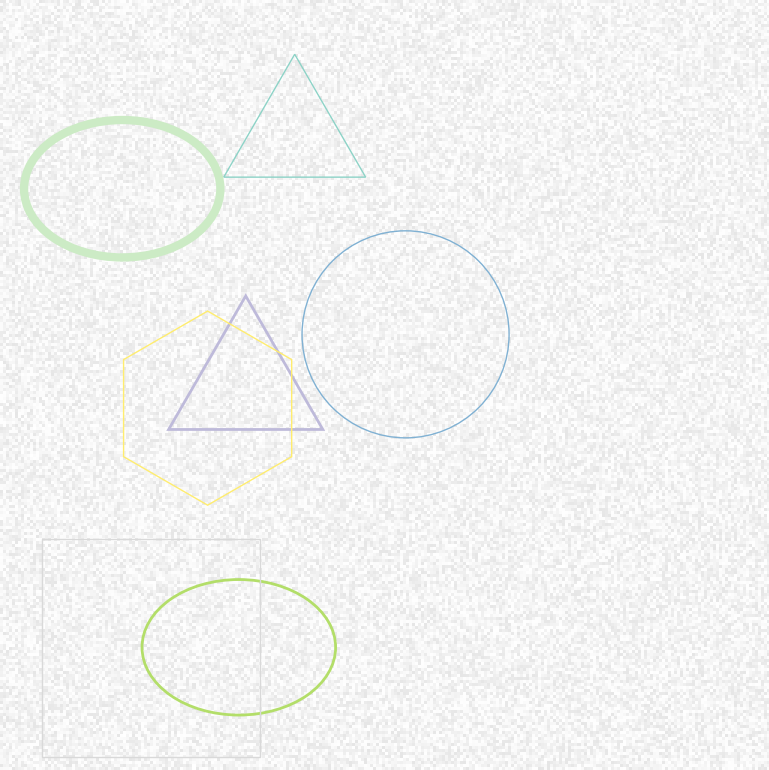[{"shape": "triangle", "thickness": 0.5, "radius": 0.53, "center": [0.383, 0.823]}, {"shape": "triangle", "thickness": 1, "radius": 0.58, "center": [0.319, 0.5]}, {"shape": "circle", "thickness": 0.5, "radius": 0.67, "center": [0.527, 0.566]}, {"shape": "oval", "thickness": 1, "radius": 0.63, "center": [0.31, 0.159]}, {"shape": "square", "thickness": 0.5, "radius": 0.71, "center": [0.196, 0.158]}, {"shape": "oval", "thickness": 3, "radius": 0.64, "center": [0.159, 0.755]}, {"shape": "hexagon", "thickness": 0.5, "radius": 0.63, "center": [0.27, 0.47]}]